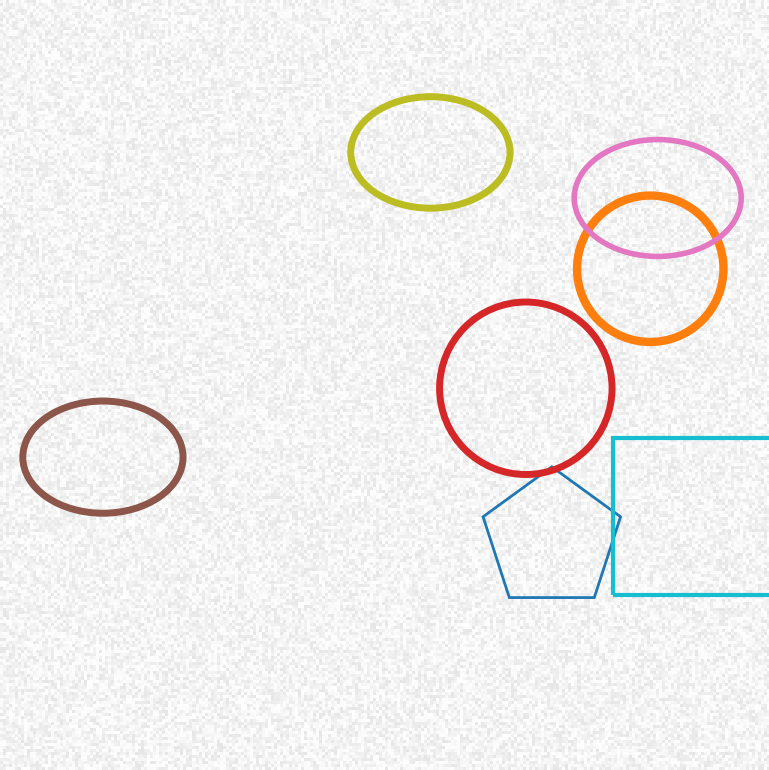[{"shape": "pentagon", "thickness": 1, "radius": 0.47, "center": [0.717, 0.3]}, {"shape": "circle", "thickness": 3, "radius": 0.48, "center": [0.844, 0.651]}, {"shape": "circle", "thickness": 2.5, "radius": 0.56, "center": [0.683, 0.496]}, {"shape": "oval", "thickness": 2.5, "radius": 0.52, "center": [0.134, 0.406]}, {"shape": "oval", "thickness": 2, "radius": 0.54, "center": [0.854, 0.743]}, {"shape": "oval", "thickness": 2.5, "radius": 0.52, "center": [0.559, 0.802]}, {"shape": "square", "thickness": 1.5, "radius": 0.51, "center": [0.899, 0.329]}]